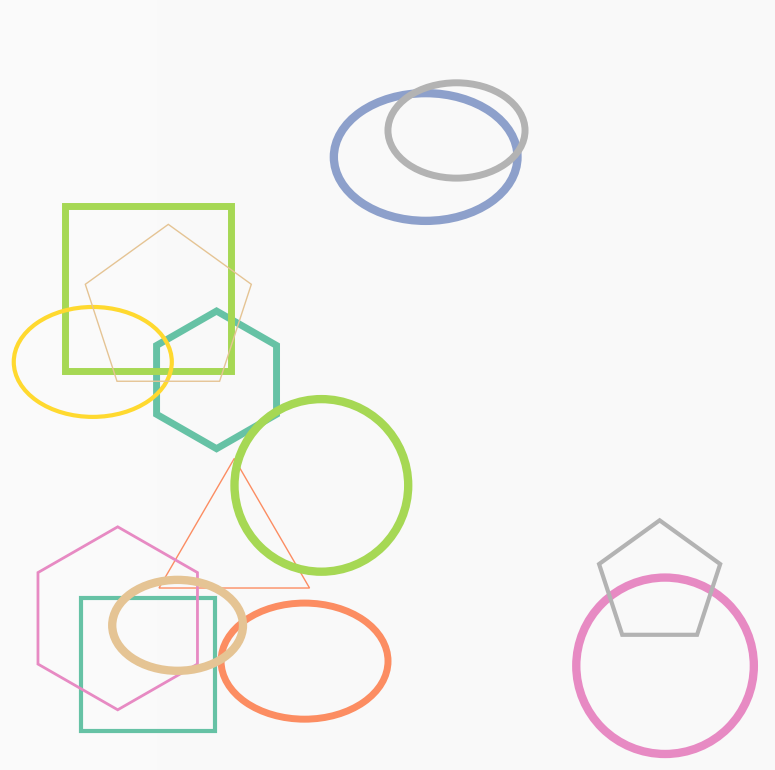[{"shape": "hexagon", "thickness": 2.5, "radius": 0.45, "center": [0.279, 0.507]}, {"shape": "square", "thickness": 1.5, "radius": 0.43, "center": [0.191, 0.137]}, {"shape": "oval", "thickness": 2.5, "radius": 0.54, "center": [0.393, 0.141]}, {"shape": "triangle", "thickness": 0.5, "radius": 0.56, "center": [0.302, 0.292]}, {"shape": "oval", "thickness": 3, "radius": 0.59, "center": [0.549, 0.796]}, {"shape": "hexagon", "thickness": 1, "radius": 0.59, "center": [0.152, 0.197]}, {"shape": "circle", "thickness": 3, "radius": 0.57, "center": [0.858, 0.135]}, {"shape": "square", "thickness": 2.5, "radius": 0.54, "center": [0.191, 0.625]}, {"shape": "circle", "thickness": 3, "radius": 0.56, "center": [0.415, 0.37]}, {"shape": "oval", "thickness": 1.5, "radius": 0.51, "center": [0.12, 0.53]}, {"shape": "oval", "thickness": 3, "radius": 0.42, "center": [0.229, 0.188]}, {"shape": "pentagon", "thickness": 0.5, "radius": 0.56, "center": [0.217, 0.596]}, {"shape": "pentagon", "thickness": 1.5, "radius": 0.41, "center": [0.851, 0.242]}, {"shape": "oval", "thickness": 2.5, "radius": 0.44, "center": [0.589, 0.831]}]